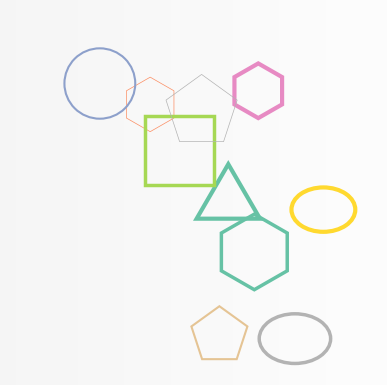[{"shape": "hexagon", "thickness": 2.5, "radius": 0.49, "center": [0.656, 0.346]}, {"shape": "triangle", "thickness": 3, "radius": 0.47, "center": [0.589, 0.479]}, {"shape": "hexagon", "thickness": 0.5, "radius": 0.35, "center": [0.388, 0.729]}, {"shape": "circle", "thickness": 1.5, "radius": 0.46, "center": [0.258, 0.783]}, {"shape": "hexagon", "thickness": 3, "radius": 0.35, "center": [0.666, 0.764]}, {"shape": "square", "thickness": 2.5, "radius": 0.45, "center": [0.463, 0.61]}, {"shape": "oval", "thickness": 3, "radius": 0.41, "center": [0.835, 0.456]}, {"shape": "pentagon", "thickness": 1.5, "radius": 0.38, "center": [0.566, 0.129]}, {"shape": "oval", "thickness": 2.5, "radius": 0.46, "center": [0.761, 0.12]}, {"shape": "pentagon", "thickness": 0.5, "radius": 0.48, "center": [0.52, 0.71]}]